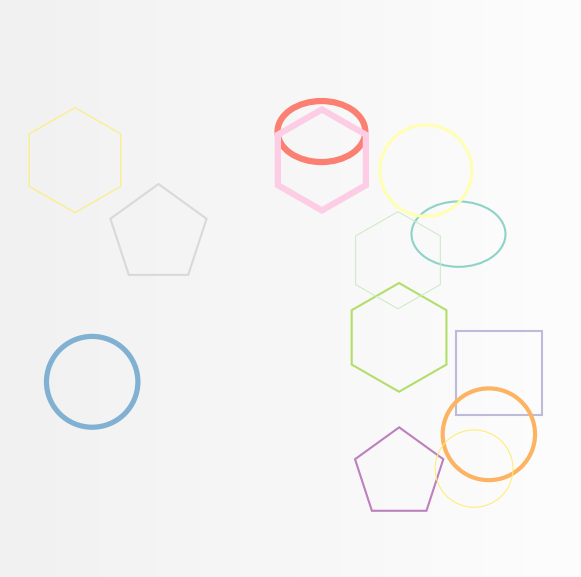[{"shape": "oval", "thickness": 1, "radius": 0.4, "center": [0.789, 0.594]}, {"shape": "circle", "thickness": 1.5, "radius": 0.4, "center": [0.733, 0.704]}, {"shape": "square", "thickness": 1, "radius": 0.37, "center": [0.858, 0.353]}, {"shape": "oval", "thickness": 3, "radius": 0.38, "center": [0.553, 0.771]}, {"shape": "circle", "thickness": 2.5, "radius": 0.39, "center": [0.159, 0.338]}, {"shape": "circle", "thickness": 2, "radius": 0.4, "center": [0.841, 0.247]}, {"shape": "hexagon", "thickness": 1, "radius": 0.47, "center": [0.687, 0.415]}, {"shape": "hexagon", "thickness": 3, "radius": 0.44, "center": [0.554, 0.722]}, {"shape": "pentagon", "thickness": 1, "radius": 0.43, "center": [0.273, 0.593]}, {"shape": "pentagon", "thickness": 1, "radius": 0.4, "center": [0.687, 0.179]}, {"shape": "hexagon", "thickness": 0.5, "radius": 0.42, "center": [0.685, 0.549]}, {"shape": "circle", "thickness": 0.5, "radius": 0.33, "center": [0.816, 0.188]}, {"shape": "hexagon", "thickness": 0.5, "radius": 0.45, "center": [0.129, 0.722]}]